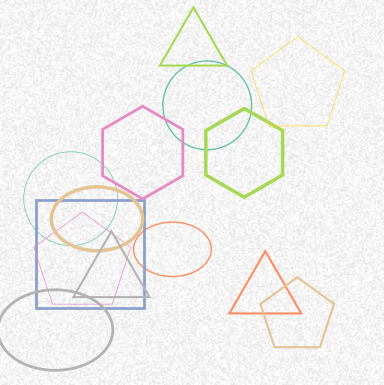[{"shape": "circle", "thickness": 1, "radius": 0.58, "center": [0.538, 0.726]}, {"shape": "circle", "thickness": 0.5, "radius": 0.61, "center": [0.183, 0.484]}, {"shape": "oval", "thickness": 1, "radius": 0.51, "center": [0.448, 0.352]}, {"shape": "triangle", "thickness": 1.5, "radius": 0.54, "center": [0.689, 0.24]}, {"shape": "square", "thickness": 2, "radius": 0.7, "center": [0.234, 0.341]}, {"shape": "hexagon", "thickness": 2, "radius": 0.6, "center": [0.371, 0.604]}, {"shape": "pentagon", "thickness": 0.5, "radius": 0.66, "center": [0.214, 0.317]}, {"shape": "triangle", "thickness": 1.5, "radius": 0.5, "center": [0.503, 0.88]}, {"shape": "hexagon", "thickness": 2.5, "radius": 0.58, "center": [0.634, 0.603]}, {"shape": "pentagon", "thickness": 0.5, "radius": 0.64, "center": [0.774, 0.776]}, {"shape": "oval", "thickness": 2.5, "radius": 0.59, "center": [0.252, 0.432]}, {"shape": "pentagon", "thickness": 1.5, "radius": 0.5, "center": [0.772, 0.18]}, {"shape": "triangle", "thickness": 1.5, "radius": 0.57, "center": [0.289, 0.285]}, {"shape": "oval", "thickness": 2, "radius": 0.75, "center": [0.144, 0.143]}]